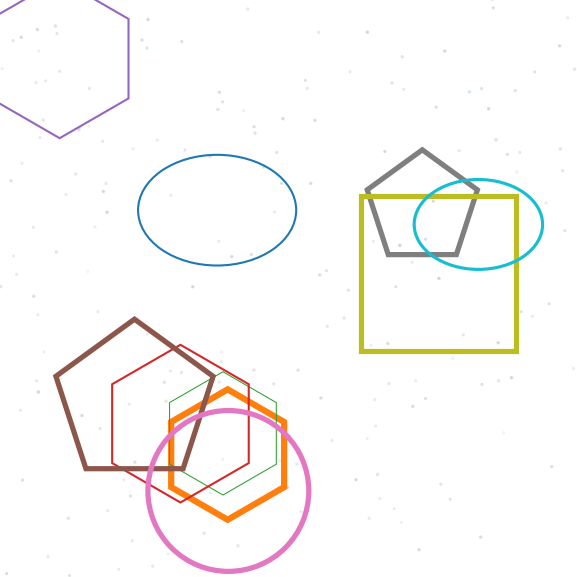[{"shape": "oval", "thickness": 1, "radius": 0.68, "center": [0.376, 0.635]}, {"shape": "hexagon", "thickness": 3, "radius": 0.56, "center": [0.394, 0.212]}, {"shape": "hexagon", "thickness": 0.5, "radius": 0.53, "center": [0.386, 0.249]}, {"shape": "hexagon", "thickness": 1, "radius": 0.68, "center": [0.312, 0.266]}, {"shape": "hexagon", "thickness": 1, "radius": 0.69, "center": [0.103, 0.898]}, {"shape": "pentagon", "thickness": 2.5, "radius": 0.72, "center": [0.233, 0.303]}, {"shape": "circle", "thickness": 2.5, "radius": 0.7, "center": [0.395, 0.149]}, {"shape": "pentagon", "thickness": 2.5, "radius": 0.5, "center": [0.731, 0.639]}, {"shape": "square", "thickness": 2.5, "radius": 0.67, "center": [0.759, 0.526]}, {"shape": "oval", "thickness": 1.5, "radius": 0.56, "center": [0.828, 0.61]}]